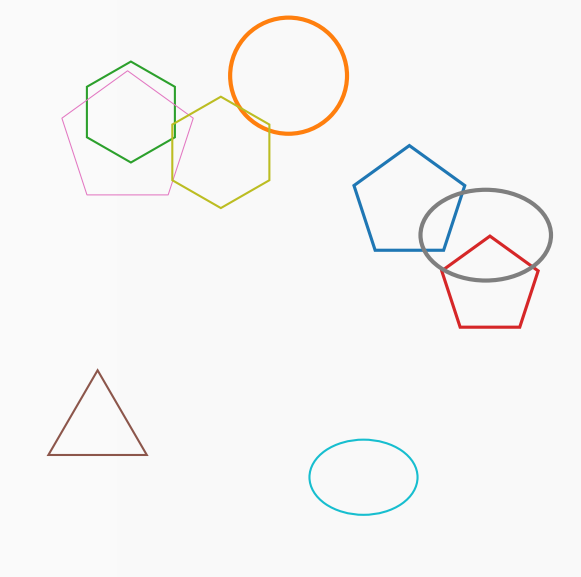[{"shape": "pentagon", "thickness": 1.5, "radius": 0.5, "center": [0.704, 0.647]}, {"shape": "circle", "thickness": 2, "radius": 0.5, "center": [0.496, 0.868]}, {"shape": "hexagon", "thickness": 1, "radius": 0.44, "center": [0.225, 0.805]}, {"shape": "pentagon", "thickness": 1.5, "radius": 0.44, "center": [0.843, 0.503]}, {"shape": "triangle", "thickness": 1, "radius": 0.49, "center": [0.168, 0.26]}, {"shape": "pentagon", "thickness": 0.5, "radius": 0.59, "center": [0.219, 0.758]}, {"shape": "oval", "thickness": 2, "radius": 0.56, "center": [0.836, 0.592]}, {"shape": "hexagon", "thickness": 1, "radius": 0.48, "center": [0.38, 0.735]}, {"shape": "oval", "thickness": 1, "radius": 0.46, "center": [0.625, 0.173]}]